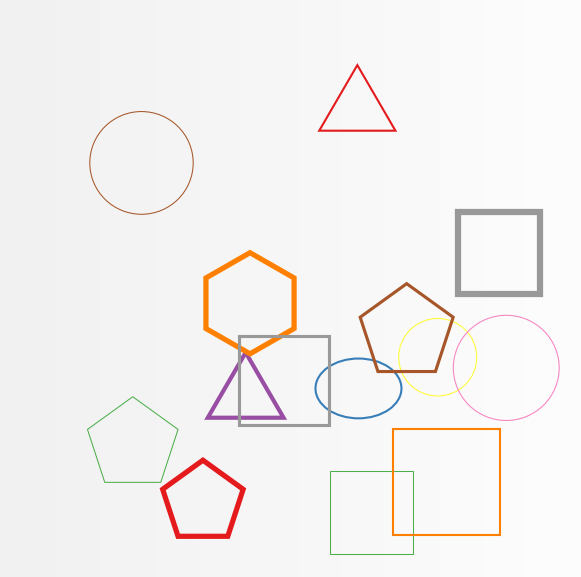[{"shape": "triangle", "thickness": 1, "radius": 0.38, "center": [0.615, 0.811]}, {"shape": "pentagon", "thickness": 2.5, "radius": 0.36, "center": [0.349, 0.129]}, {"shape": "oval", "thickness": 1, "radius": 0.37, "center": [0.617, 0.327]}, {"shape": "pentagon", "thickness": 0.5, "radius": 0.41, "center": [0.228, 0.23]}, {"shape": "square", "thickness": 0.5, "radius": 0.36, "center": [0.639, 0.112]}, {"shape": "triangle", "thickness": 2, "radius": 0.38, "center": [0.423, 0.313]}, {"shape": "hexagon", "thickness": 2.5, "radius": 0.44, "center": [0.43, 0.474]}, {"shape": "square", "thickness": 1, "radius": 0.46, "center": [0.768, 0.164]}, {"shape": "circle", "thickness": 0.5, "radius": 0.34, "center": [0.753, 0.381]}, {"shape": "pentagon", "thickness": 1.5, "radius": 0.42, "center": [0.7, 0.424]}, {"shape": "circle", "thickness": 0.5, "radius": 0.44, "center": [0.243, 0.717]}, {"shape": "circle", "thickness": 0.5, "radius": 0.46, "center": [0.871, 0.362]}, {"shape": "square", "thickness": 1.5, "radius": 0.39, "center": [0.489, 0.34]}, {"shape": "square", "thickness": 3, "radius": 0.35, "center": [0.858, 0.562]}]